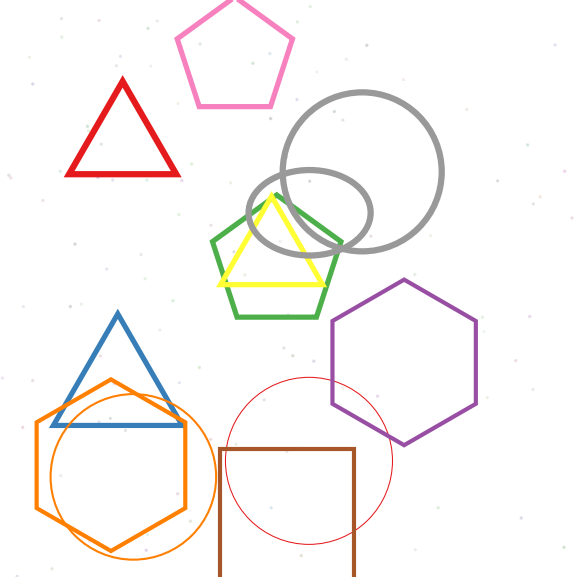[{"shape": "triangle", "thickness": 3, "radius": 0.54, "center": [0.212, 0.751]}, {"shape": "circle", "thickness": 0.5, "radius": 0.72, "center": [0.535, 0.201]}, {"shape": "triangle", "thickness": 2.5, "radius": 0.64, "center": [0.204, 0.327]}, {"shape": "pentagon", "thickness": 2.5, "radius": 0.58, "center": [0.479, 0.545]}, {"shape": "hexagon", "thickness": 2, "radius": 0.72, "center": [0.7, 0.372]}, {"shape": "hexagon", "thickness": 2, "radius": 0.74, "center": [0.192, 0.194]}, {"shape": "circle", "thickness": 1, "radius": 0.72, "center": [0.231, 0.173]}, {"shape": "triangle", "thickness": 2.5, "radius": 0.51, "center": [0.47, 0.557]}, {"shape": "square", "thickness": 2, "radius": 0.58, "center": [0.497, 0.106]}, {"shape": "pentagon", "thickness": 2.5, "radius": 0.52, "center": [0.407, 0.899]}, {"shape": "circle", "thickness": 3, "radius": 0.69, "center": [0.627, 0.702]}, {"shape": "oval", "thickness": 3, "radius": 0.53, "center": [0.536, 0.631]}]